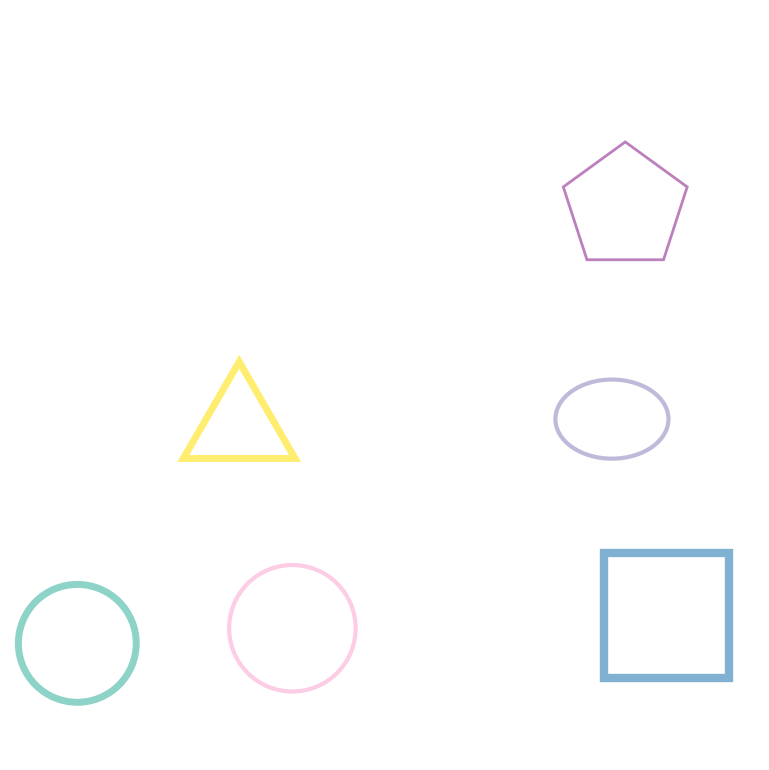[{"shape": "circle", "thickness": 2.5, "radius": 0.38, "center": [0.1, 0.164]}, {"shape": "oval", "thickness": 1.5, "radius": 0.37, "center": [0.795, 0.456]}, {"shape": "square", "thickness": 3, "radius": 0.41, "center": [0.865, 0.201]}, {"shape": "circle", "thickness": 1.5, "radius": 0.41, "center": [0.38, 0.184]}, {"shape": "pentagon", "thickness": 1, "radius": 0.42, "center": [0.812, 0.731]}, {"shape": "triangle", "thickness": 2.5, "radius": 0.42, "center": [0.311, 0.446]}]